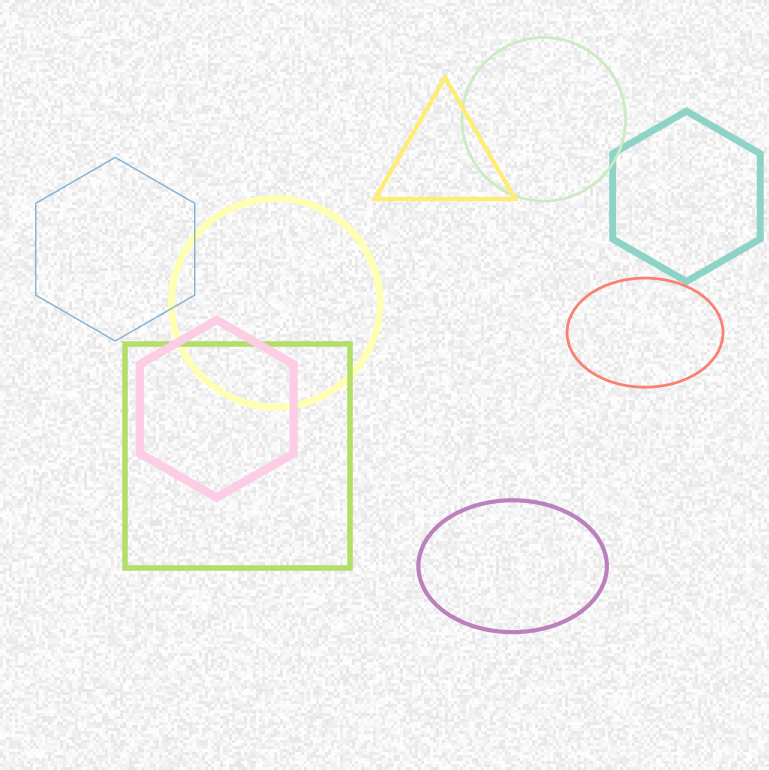[{"shape": "hexagon", "thickness": 2.5, "radius": 0.55, "center": [0.891, 0.745]}, {"shape": "circle", "thickness": 2.5, "radius": 0.68, "center": [0.358, 0.607]}, {"shape": "oval", "thickness": 1, "radius": 0.51, "center": [0.838, 0.568]}, {"shape": "hexagon", "thickness": 0.5, "radius": 0.6, "center": [0.15, 0.676]}, {"shape": "square", "thickness": 2, "radius": 0.73, "center": [0.308, 0.408]}, {"shape": "hexagon", "thickness": 3, "radius": 0.58, "center": [0.281, 0.469]}, {"shape": "oval", "thickness": 1.5, "radius": 0.61, "center": [0.666, 0.265]}, {"shape": "circle", "thickness": 1, "radius": 0.53, "center": [0.706, 0.845]}, {"shape": "triangle", "thickness": 1.5, "radius": 0.53, "center": [0.578, 0.794]}]